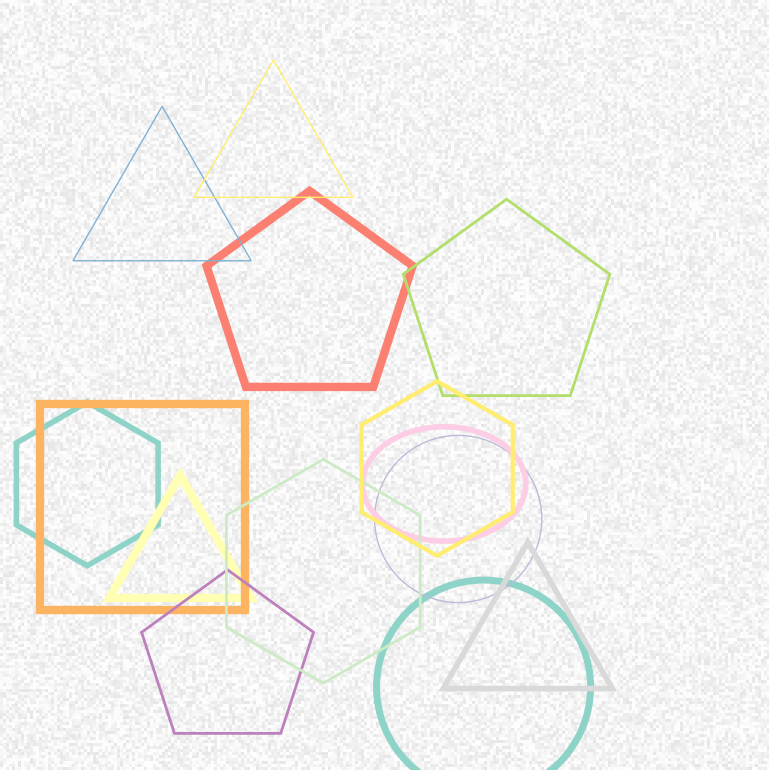[{"shape": "hexagon", "thickness": 2, "radius": 0.53, "center": [0.113, 0.372]}, {"shape": "circle", "thickness": 2.5, "radius": 0.69, "center": [0.628, 0.108]}, {"shape": "triangle", "thickness": 3, "radius": 0.53, "center": [0.234, 0.276]}, {"shape": "circle", "thickness": 0.5, "radius": 0.54, "center": [0.595, 0.326]}, {"shape": "pentagon", "thickness": 3, "radius": 0.7, "center": [0.402, 0.611]}, {"shape": "triangle", "thickness": 0.5, "radius": 0.67, "center": [0.211, 0.728]}, {"shape": "square", "thickness": 3, "radius": 0.67, "center": [0.185, 0.342]}, {"shape": "pentagon", "thickness": 1, "radius": 0.71, "center": [0.658, 0.6]}, {"shape": "oval", "thickness": 2, "radius": 0.53, "center": [0.577, 0.372]}, {"shape": "triangle", "thickness": 2, "radius": 0.63, "center": [0.685, 0.169]}, {"shape": "pentagon", "thickness": 1, "radius": 0.59, "center": [0.296, 0.143]}, {"shape": "hexagon", "thickness": 1, "radius": 0.73, "center": [0.42, 0.258]}, {"shape": "triangle", "thickness": 0.5, "radius": 0.59, "center": [0.355, 0.803]}, {"shape": "hexagon", "thickness": 1.5, "radius": 0.57, "center": [0.568, 0.392]}]